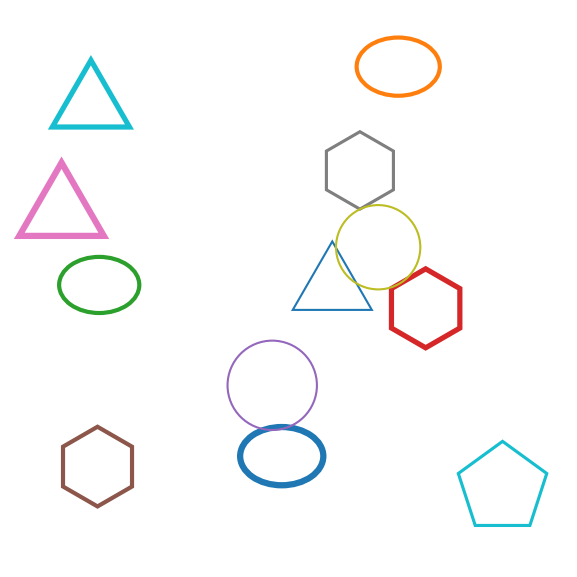[{"shape": "oval", "thickness": 3, "radius": 0.36, "center": [0.488, 0.209]}, {"shape": "triangle", "thickness": 1, "radius": 0.4, "center": [0.575, 0.502]}, {"shape": "oval", "thickness": 2, "radius": 0.36, "center": [0.69, 0.884]}, {"shape": "oval", "thickness": 2, "radius": 0.35, "center": [0.172, 0.506]}, {"shape": "hexagon", "thickness": 2.5, "radius": 0.34, "center": [0.737, 0.465]}, {"shape": "circle", "thickness": 1, "radius": 0.39, "center": [0.471, 0.332]}, {"shape": "hexagon", "thickness": 2, "radius": 0.34, "center": [0.169, 0.191]}, {"shape": "triangle", "thickness": 3, "radius": 0.42, "center": [0.107, 0.633]}, {"shape": "hexagon", "thickness": 1.5, "radius": 0.34, "center": [0.623, 0.704]}, {"shape": "circle", "thickness": 1, "radius": 0.36, "center": [0.655, 0.571]}, {"shape": "pentagon", "thickness": 1.5, "radius": 0.4, "center": [0.87, 0.154]}, {"shape": "triangle", "thickness": 2.5, "radius": 0.39, "center": [0.157, 0.818]}]